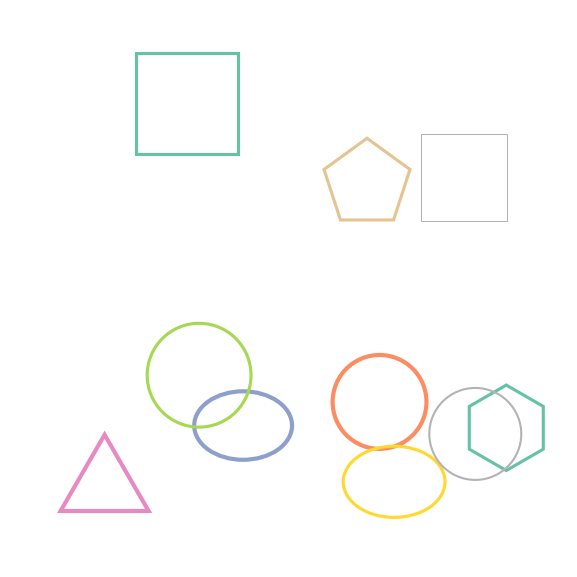[{"shape": "hexagon", "thickness": 1.5, "radius": 0.37, "center": [0.877, 0.258]}, {"shape": "square", "thickness": 1.5, "radius": 0.44, "center": [0.324, 0.82]}, {"shape": "circle", "thickness": 2, "radius": 0.41, "center": [0.657, 0.303]}, {"shape": "oval", "thickness": 2, "radius": 0.42, "center": [0.421, 0.262]}, {"shape": "triangle", "thickness": 2, "radius": 0.44, "center": [0.181, 0.158]}, {"shape": "circle", "thickness": 1.5, "radius": 0.45, "center": [0.345, 0.349]}, {"shape": "oval", "thickness": 1.5, "radius": 0.44, "center": [0.682, 0.165]}, {"shape": "pentagon", "thickness": 1.5, "radius": 0.39, "center": [0.636, 0.682]}, {"shape": "square", "thickness": 0.5, "radius": 0.37, "center": [0.803, 0.692]}, {"shape": "circle", "thickness": 1, "radius": 0.4, "center": [0.823, 0.248]}]